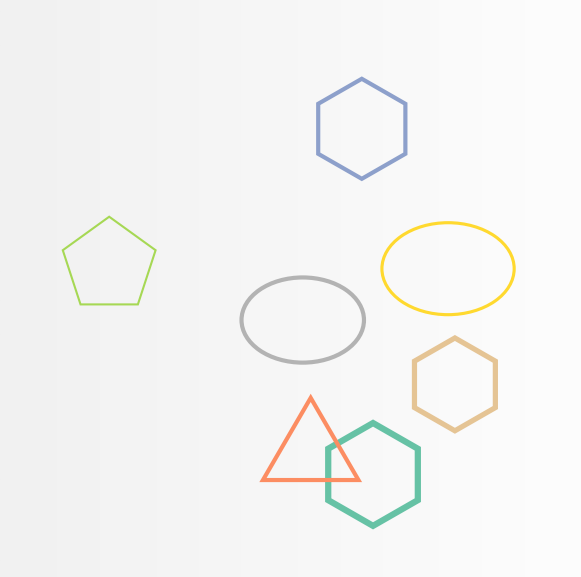[{"shape": "hexagon", "thickness": 3, "radius": 0.45, "center": [0.642, 0.178]}, {"shape": "triangle", "thickness": 2, "radius": 0.47, "center": [0.535, 0.215]}, {"shape": "hexagon", "thickness": 2, "radius": 0.43, "center": [0.622, 0.776]}, {"shape": "pentagon", "thickness": 1, "radius": 0.42, "center": [0.188, 0.54]}, {"shape": "oval", "thickness": 1.5, "radius": 0.57, "center": [0.771, 0.534]}, {"shape": "hexagon", "thickness": 2.5, "radius": 0.4, "center": [0.783, 0.334]}, {"shape": "oval", "thickness": 2, "radius": 0.53, "center": [0.521, 0.445]}]